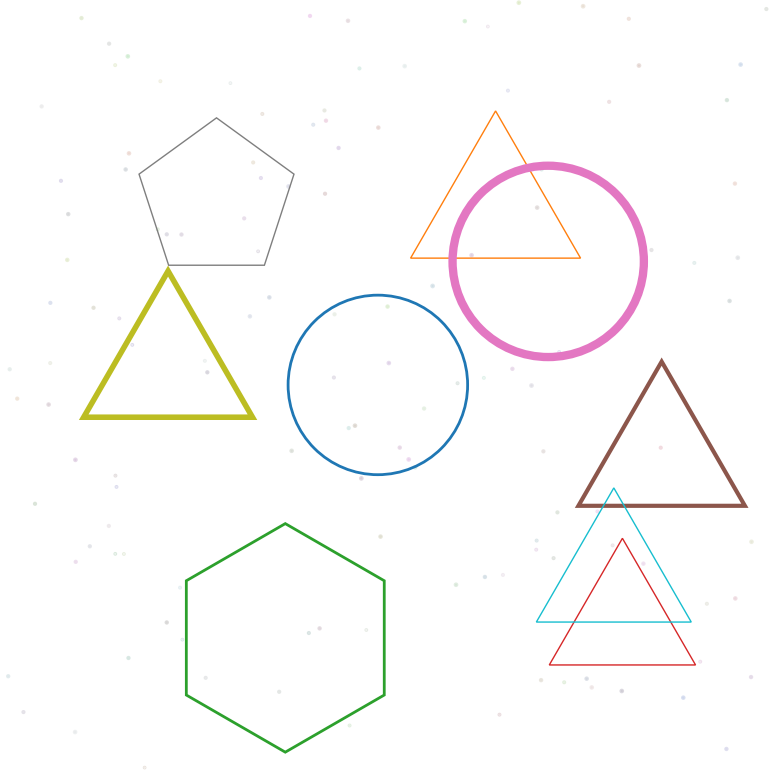[{"shape": "circle", "thickness": 1, "radius": 0.58, "center": [0.491, 0.5]}, {"shape": "triangle", "thickness": 0.5, "radius": 0.64, "center": [0.644, 0.728]}, {"shape": "hexagon", "thickness": 1, "radius": 0.74, "center": [0.371, 0.172]}, {"shape": "triangle", "thickness": 0.5, "radius": 0.55, "center": [0.808, 0.191]}, {"shape": "triangle", "thickness": 1.5, "radius": 0.62, "center": [0.859, 0.406]}, {"shape": "circle", "thickness": 3, "radius": 0.62, "center": [0.712, 0.661]}, {"shape": "pentagon", "thickness": 0.5, "radius": 0.53, "center": [0.281, 0.741]}, {"shape": "triangle", "thickness": 2, "radius": 0.63, "center": [0.218, 0.521]}, {"shape": "triangle", "thickness": 0.5, "radius": 0.58, "center": [0.797, 0.25]}]